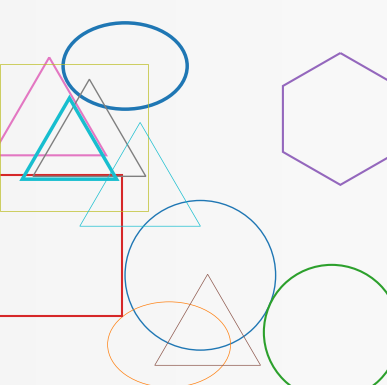[{"shape": "circle", "thickness": 1, "radius": 0.97, "center": [0.517, 0.285]}, {"shape": "oval", "thickness": 2.5, "radius": 0.8, "center": [0.323, 0.829]}, {"shape": "oval", "thickness": 0.5, "radius": 0.79, "center": [0.436, 0.105]}, {"shape": "circle", "thickness": 1.5, "radius": 0.88, "center": [0.856, 0.137]}, {"shape": "square", "thickness": 1.5, "radius": 0.91, "center": [0.133, 0.362]}, {"shape": "hexagon", "thickness": 1.5, "radius": 0.86, "center": [0.878, 0.691]}, {"shape": "triangle", "thickness": 0.5, "radius": 0.79, "center": [0.536, 0.13]}, {"shape": "triangle", "thickness": 1.5, "radius": 0.85, "center": [0.127, 0.681]}, {"shape": "triangle", "thickness": 1, "radius": 0.84, "center": [0.231, 0.626]}, {"shape": "square", "thickness": 0.5, "radius": 0.96, "center": [0.191, 0.643]}, {"shape": "triangle", "thickness": 2.5, "radius": 0.7, "center": [0.179, 0.605]}, {"shape": "triangle", "thickness": 0.5, "radius": 0.9, "center": [0.362, 0.502]}]